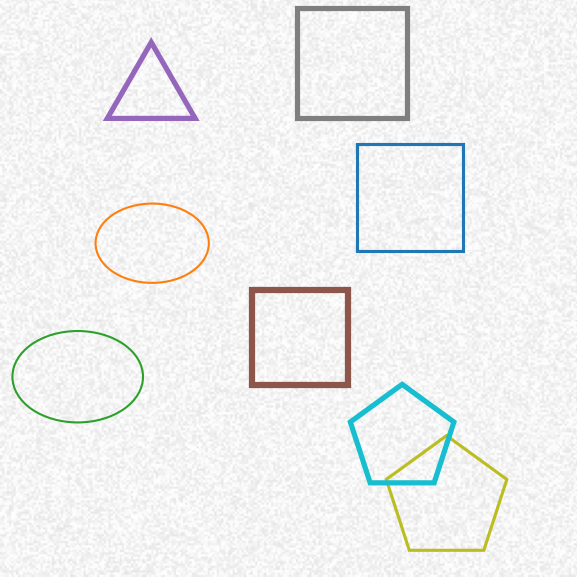[{"shape": "square", "thickness": 1.5, "radius": 0.46, "center": [0.71, 0.657]}, {"shape": "oval", "thickness": 1, "radius": 0.49, "center": [0.264, 0.578]}, {"shape": "oval", "thickness": 1, "radius": 0.57, "center": [0.135, 0.347]}, {"shape": "triangle", "thickness": 2.5, "radius": 0.44, "center": [0.262, 0.838]}, {"shape": "square", "thickness": 3, "radius": 0.41, "center": [0.52, 0.414]}, {"shape": "square", "thickness": 2.5, "radius": 0.48, "center": [0.609, 0.89]}, {"shape": "pentagon", "thickness": 1.5, "radius": 0.55, "center": [0.773, 0.135]}, {"shape": "pentagon", "thickness": 2.5, "radius": 0.47, "center": [0.696, 0.239]}]